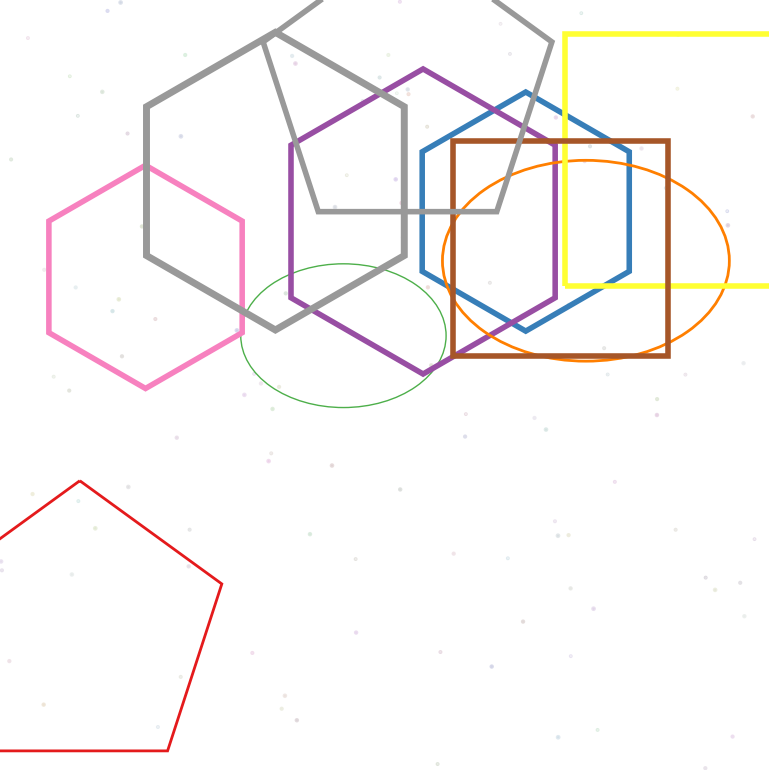[{"shape": "pentagon", "thickness": 1, "radius": 0.97, "center": [0.104, 0.182]}, {"shape": "hexagon", "thickness": 2, "radius": 0.78, "center": [0.683, 0.725]}, {"shape": "oval", "thickness": 0.5, "radius": 0.67, "center": [0.446, 0.564]}, {"shape": "hexagon", "thickness": 2, "radius": 0.99, "center": [0.549, 0.712]}, {"shape": "oval", "thickness": 1, "radius": 0.93, "center": [0.761, 0.661]}, {"shape": "square", "thickness": 2, "radius": 0.82, "center": [0.897, 0.792]}, {"shape": "square", "thickness": 2, "radius": 0.7, "center": [0.728, 0.677]}, {"shape": "hexagon", "thickness": 2, "radius": 0.72, "center": [0.189, 0.64]}, {"shape": "hexagon", "thickness": 2.5, "radius": 0.97, "center": [0.358, 0.765]}, {"shape": "pentagon", "thickness": 2, "radius": 0.99, "center": [0.529, 0.885]}]